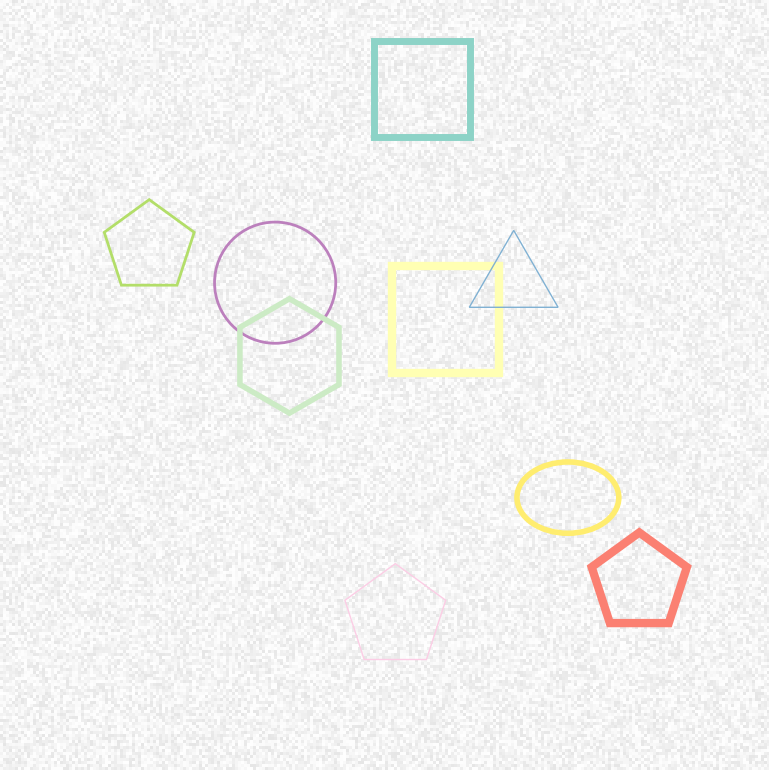[{"shape": "square", "thickness": 2.5, "radius": 0.31, "center": [0.548, 0.884]}, {"shape": "square", "thickness": 3, "radius": 0.35, "center": [0.579, 0.585]}, {"shape": "pentagon", "thickness": 3, "radius": 0.33, "center": [0.83, 0.243]}, {"shape": "triangle", "thickness": 0.5, "radius": 0.33, "center": [0.667, 0.634]}, {"shape": "pentagon", "thickness": 1, "radius": 0.31, "center": [0.194, 0.679]}, {"shape": "pentagon", "thickness": 0.5, "radius": 0.34, "center": [0.513, 0.199]}, {"shape": "circle", "thickness": 1, "radius": 0.39, "center": [0.357, 0.633]}, {"shape": "hexagon", "thickness": 2, "radius": 0.37, "center": [0.376, 0.538]}, {"shape": "oval", "thickness": 2, "radius": 0.33, "center": [0.738, 0.354]}]